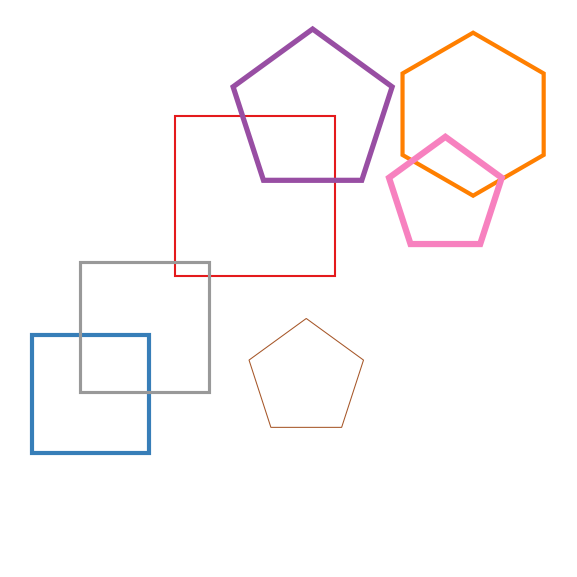[{"shape": "square", "thickness": 1, "radius": 0.69, "center": [0.442, 0.66]}, {"shape": "square", "thickness": 2, "radius": 0.51, "center": [0.156, 0.317]}, {"shape": "pentagon", "thickness": 2.5, "radius": 0.72, "center": [0.541, 0.804]}, {"shape": "hexagon", "thickness": 2, "radius": 0.71, "center": [0.819, 0.801]}, {"shape": "pentagon", "thickness": 0.5, "radius": 0.52, "center": [0.53, 0.343]}, {"shape": "pentagon", "thickness": 3, "radius": 0.51, "center": [0.771, 0.66]}, {"shape": "square", "thickness": 1.5, "radius": 0.56, "center": [0.25, 0.433]}]